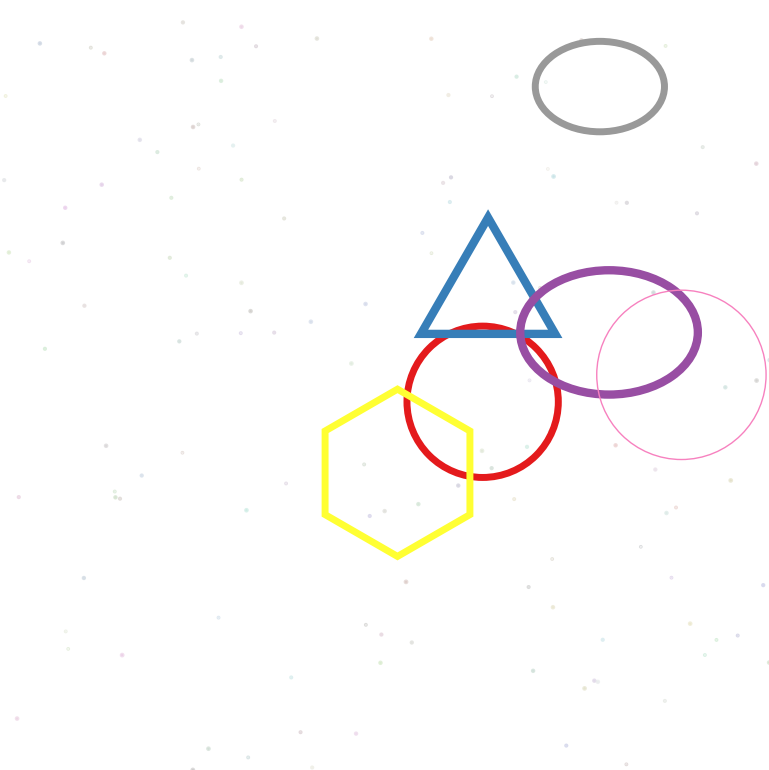[{"shape": "circle", "thickness": 2.5, "radius": 0.49, "center": [0.627, 0.478]}, {"shape": "triangle", "thickness": 3, "radius": 0.5, "center": [0.634, 0.617]}, {"shape": "oval", "thickness": 3, "radius": 0.58, "center": [0.791, 0.568]}, {"shape": "hexagon", "thickness": 2.5, "radius": 0.54, "center": [0.516, 0.386]}, {"shape": "circle", "thickness": 0.5, "radius": 0.55, "center": [0.885, 0.513]}, {"shape": "oval", "thickness": 2.5, "radius": 0.42, "center": [0.779, 0.888]}]